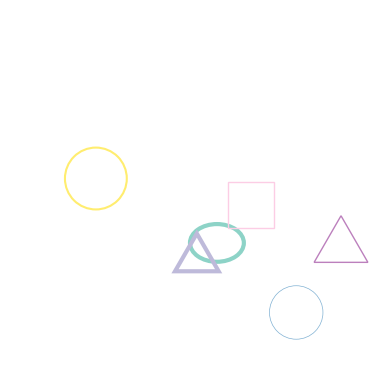[{"shape": "oval", "thickness": 3, "radius": 0.35, "center": [0.563, 0.369]}, {"shape": "triangle", "thickness": 3, "radius": 0.33, "center": [0.511, 0.328]}, {"shape": "circle", "thickness": 0.5, "radius": 0.35, "center": [0.769, 0.188]}, {"shape": "square", "thickness": 1, "radius": 0.3, "center": [0.652, 0.468]}, {"shape": "triangle", "thickness": 1, "radius": 0.4, "center": [0.886, 0.359]}, {"shape": "circle", "thickness": 1.5, "radius": 0.4, "center": [0.249, 0.536]}]